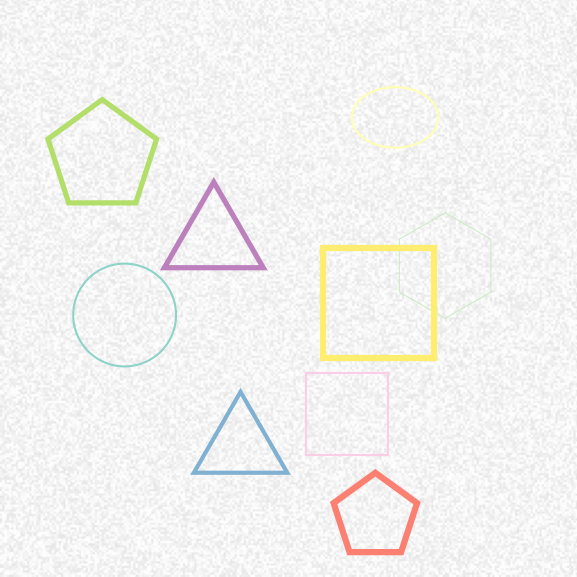[{"shape": "circle", "thickness": 1, "radius": 0.45, "center": [0.216, 0.454]}, {"shape": "oval", "thickness": 1, "radius": 0.38, "center": [0.684, 0.796]}, {"shape": "pentagon", "thickness": 3, "radius": 0.38, "center": [0.65, 0.105]}, {"shape": "triangle", "thickness": 2, "radius": 0.47, "center": [0.417, 0.227]}, {"shape": "pentagon", "thickness": 2.5, "radius": 0.49, "center": [0.177, 0.728]}, {"shape": "square", "thickness": 1, "radius": 0.35, "center": [0.601, 0.282]}, {"shape": "triangle", "thickness": 2.5, "radius": 0.49, "center": [0.37, 0.585]}, {"shape": "hexagon", "thickness": 0.5, "radius": 0.46, "center": [0.771, 0.539]}, {"shape": "square", "thickness": 3, "radius": 0.48, "center": [0.655, 0.474]}]